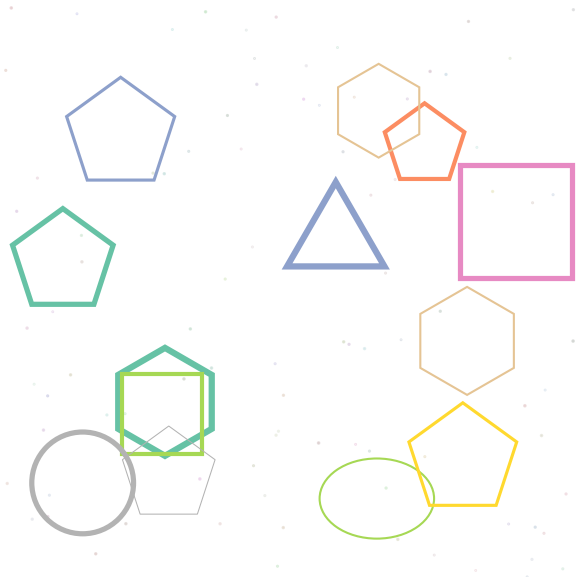[{"shape": "pentagon", "thickness": 2.5, "radius": 0.46, "center": [0.109, 0.546]}, {"shape": "hexagon", "thickness": 3, "radius": 0.47, "center": [0.286, 0.303]}, {"shape": "pentagon", "thickness": 2, "radius": 0.36, "center": [0.735, 0.748]}, {"shape": "triangle", "thickness": 3, "radius": 0.49, "center": [0.581, 0.587]}, {"shape": "pentagon", "thickness": 1.5, "radius": 0.49, "center": [0.209, 0.767]}, {"shape": "square", "thickness": 2.5, "radius": 0.49, "center": [0.894, 0.616]}, {"shape": "oval", "thickness": 1, "radius": 0.5, "center": [0.653, 0.136]}, {"shape": "square", "thickness": 2, "radius": 0.34, "center": [0.281, 0.282]}, {"shape": "pentagon", "thickness": 1.5, "radius": 0.49, "center": [0.801, 0.203]}, {"shape": "hexagon", "thickness": 1, "radius": 0.47, "center": [0.809, 0.409]}, {"shape": "hexagon", "thickness": 1, "radius": 0.41, "center": [0.656, 0.807]}, {"shape": "circle", "thickness": 2.5, "radius": 0.44, "center": [0.143, 0.163]}, {"shape": "pentagon", "thickness": 0.5, "radius": 0.42, "center": [0.292, 0.177]}]